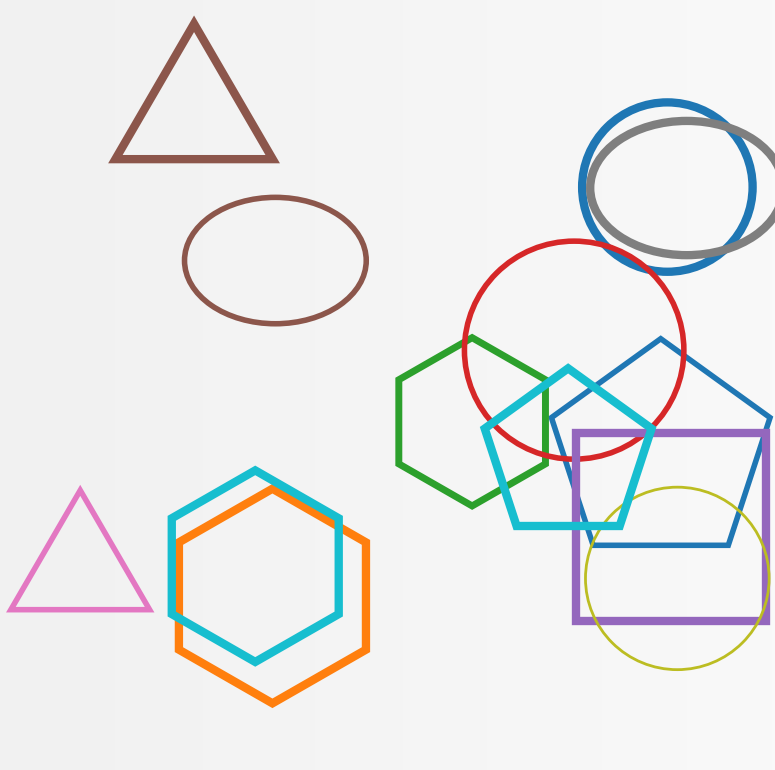[{"shape": "circle", "thickness": 3, "radius": 0.55, "center": [0.861, 0.757]}, {"shape": "pentagon", "thickness": 2, "radius": 0.74, "center": [0.853, 0.412]}, {"shape": "hexagon", "thickness": 3, "radius": 0.7, "center": [0.352, 0.226]}, {"shape": "hexagon", "thickness": 2.5, "radius": 0.55, "center": [0.609, 0.452]}, {"shape": "circle", "thickness": 2, "radius": 0.71, "center": [0.741, 0.545]}, {"shape": "square", "thickness": 3, "radius": 0.61, "center": [0.866, 0.315]}, {"shape": "oval", "thickness": 2, "radius": 0.59, "center": [0.355, 0.662]}, {"shape": "triangle", "thickness": 3, "radius": 0.59, "center": [0.25, 0.852]}, {"shape": "triangle", "thickness": 2, "radius": 0.52, "center": [0.104, 0.26]}, {"shape": "oval", "thickness": 3, "radius": 0.62, "center": [0.886, 0.756]}, {"shape": "circle", "thickness": 1, "radius": 0.59, "center": [0.874, 0.249]}, {"shape": "hexagon", "thickness": 3, "radius": 0.62, "center": [0.329, 0.265]}, {"shape": "pentagon", "thickness": 3, "radius": 0.57, "center": [0.733, 0.408]}]